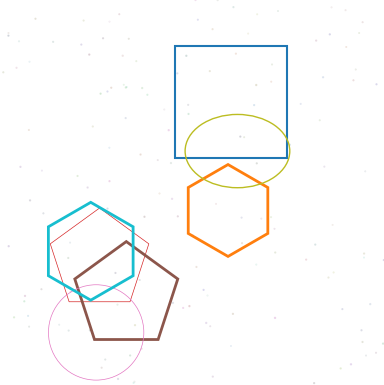[{"shape": "square", "thickness": 1.5, "radius": 0.73, "center": [0.6, 0.735]}, {"shape": "hexagon", "thickness": 2, "radius": 0.6, "center": [0.592, 0.453]}, {"shape": "pentagon", "thickness": 0.5, "radius": 0.67, "center": [0.259, 0.325]}, {"shape": "pentagon", "thickness": 2, "radius": 0.7, "center": [0.328, 0.232]}, {"shape": "circle", "thickness": 0.5, "radius": 0.62, "center": [0.25, 0.137]}, {"shape": "oval", "thickness": 1, "radius": 0.68, "center": [0.617, 0.608]}, {"shape": "hexagon", "thickness": 2, "radius": 0.64, "center": [0.236, 0.347]}]